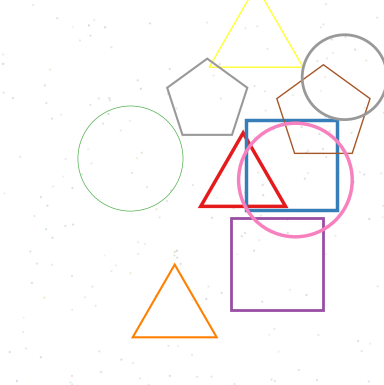[{"shape": "triangle", "thickness": 2.5, "radius": 0.64, "center": [0.631, 0.528]}, {"shape": "square", "thickness": 2.5, "radius": 0.58, "center": [0.757, 0.572]}, {"shape": "circle", "thickness": 0.5, "radius": 0.68, "center": [0.339, 0.588]}, {"shape": "square", "thickness": 2, "radius": 0.6, "center": [0.719, 0.315]}, {"shape": "triangle", "thickness": 1.5, "radius": 0.63, "center": [0.454, 0.187]}, {"shape": "triangle", "thickness": 1, "radius": 0.7, "center": [0.665, 0.896]}, {"shape": "pentagon", "thickness": 1, "radius": 0.64, "center": [0.84, 0.705]}, {"shape": "circle", "thickness": 2.5, "radius": 0.74, "center": [0.767, 0.532]}, {"shape": "pentagon", "thickness": 1.5, "radius": 0.55, "center": [0.538, 0.738]}, {"shape": "circle", "thickness": 2, "radius": 0.55, "center": [0.895, 0.8]}]